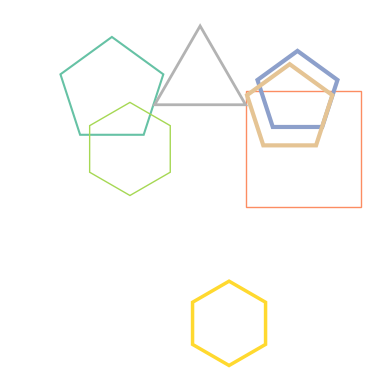[{"shape": "pentagon", "thickness": 1.5, "radius": 0.7, "center": [0.291, 0.764]}, {"shape": "square", "thickness": 1, "radius": 0.75, "center": [0.788, 0.613]}, {"shape": "pentagon", "thickness": 3, "radius": 0.55, "center": [0.773, 0.759]}, {"shape": "hexagon", "thickness": 1, "radius": 0.6, "center": [0.338, 0.613]}, {"shape": "hexagon", "thickness": 2.5, "radius": 0.55, "center": [0.595, 0.16]}, {"shape": "pentagon", "thickness": 3, "radius": 0.58, "center": [0.752, 0.717]}, {"shape": "triangle", "thickness": 2, "radius": 0.68, "center": [0.52, 0.796]}]